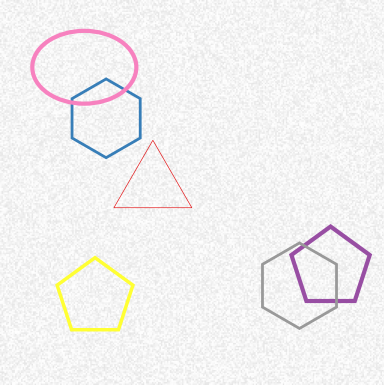[{"shape": "triangle", "thickness": 0.5, "radius": 0.58, "center": [0.397, 0.519]}, {"shape": "hexagon", "thickness": 2, "radius": 0.51, "center": [0.276, 0.693]}, {"shape": "pentagon", "thickness": 3, "radius": 0.53, "center": [0.859, 0.305]}, {"shape": "pentagon", "thickness": 2.5, "radius": 0.52, "center": [0.247, 0.227]}, {"shape": "oval", "thickness": 3, "radius": 0.68, "center": [0.219, 0.825]}, {"shape": "hexagon", "thickness": 2, "radius": 0.56, "center": [0.778, 0.258]}]